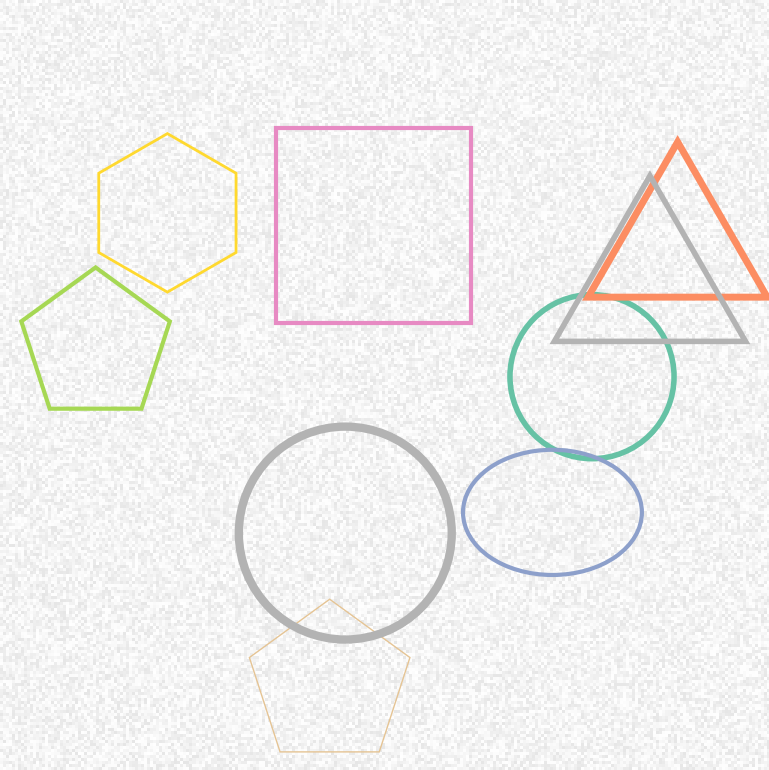[{"shape": "circle", "thickness": 2, "radius": 0.53, "center": [0.769, 0.511]}, {"shape": "triangle", "thickness": 2.5, "radius": 0.67, "center": [0.88, 0.681]}, {"shape": "oval", "thickness": 1.5, "radius": 0.58, "center": [0.717, 0.335]}, {"shape": "square", "thickness": 1.5, "radius": 0.63, "center": [0.485, 0.707]}, {"shape": "pentagon", "thickness": 1.5, "radius": 0.51, "center": [0.124, 0.551]}, {"shape": "hexagon", "thickness": 1, "radius": 0.51, "center": [0.217, 0.724]}, {"shape": "pentagon", "thickness": 0.5, "radius": 0.55, "center": [0.428, 0.112]}, {"shape": "triangle", "thickness": 2, "radius": 0.72, "center": [0.844, 0.628]}, {"shape": "circle", "thickness": 3, "radius": 0.69, "center": [0.448, 0.308]}]